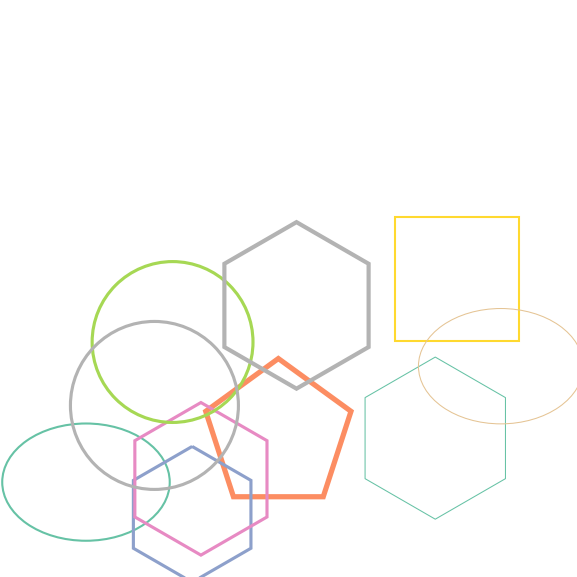[{"shape": "oval", "thickness": 1, "radius": 0.73, "center": [0.149, 0.164]}, {"shape": "hexagon", "thickness": 0.5, "radius": 0.7, "center": [0.754, 0.24]}, {"shape": "pentagon", "thickness": 2.5, "radius": 0.66, "center": [0.482, 0.246]}, {"shape": "hexagon", "thickness": 1.5, "radius": 0.59, "center": [0.333, 0.109]}, {"shape": "hexagon", "thickness": 1.5, "radius": 0.66, "center": [0.348, 0.17]}, {"shape": "circle", "thickness": 1.5, "radius": 0.7, "center": [0.299, 0.407]}, {"shape": "square", "thickness": 1, "radius": 0.54, "center": [0.791, 0.516]}, {"shape": "oval", "thickness": 0.5, "radius": 0.71, "center": [0.867, 0.365]}, {"shape": "circle", "thickness": 1.5, "radius": 0.73, "center": [0.267, 0.297]}, {"shape": "hexagon", "thickness": 2, "radius": 0.72, "center": [0.513, 0.47]}]